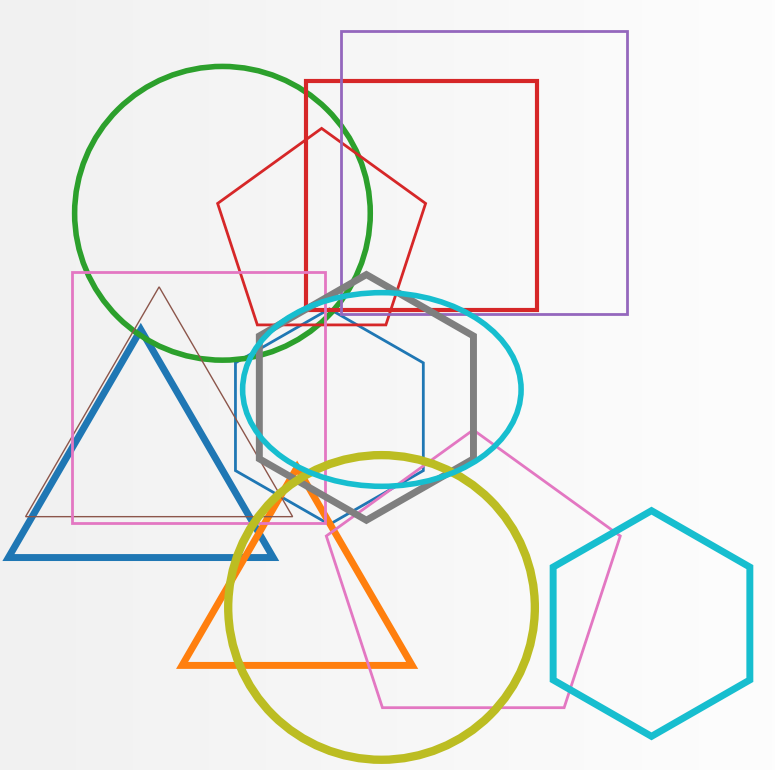[{"shape": "triangle", "thickness": 2.5, "radius": 0.99, "center": [0.182, 0.375]}, {"shape": "hexagon", "thickness": 1, "radius": 0.7, "center": [0.425, 0.459]}, {"shape": "triangle", "thickness": 2.5, "radius": 0.86, "center": [0.383, 0.222]}, {"shape": "circle", "thickness": 2, "radius": 0.95, "center": [0.287, 0.723]}, {"shape": "pentagon", "thickness": 1, "radius": 0.71, "center": [0.415, 0.692]}, {"shape": "square", "thickness": 1.5, "radius": 0.74, "center": [0.544, 0.746]}, {"shape": "square", "thickness": 1, "radius": 0.92, "center": [0.624, 0.776]}, {"shape": "triangle", "thickness": 0.5, "radius": 0.99, "center": [0.205, 0.428]}, {"shape": "pentagon", "thickness": 1, "radius": 1.0, "center": [0.611, 0.242]}, {"shape": "square", "thickness": 1, "radius": 0.81, "center": [0.256, 0.484]}, {"shape": "hexagon", "thickness": 2.5, "radius": 0.8, "center": [0.473, 0.484]}, {"shape": "circle", "thickness": 3, "radius": 0.99, "center": [0.492, 0.211]}, {"shape": "hexagon", "thickness": 2.5, "radius": 0.73, "center": [0.841, 0.19]}, {"shape": "oval", "thickness": 2, "radius": 0.9, "center": [0.493, 0.494]}]